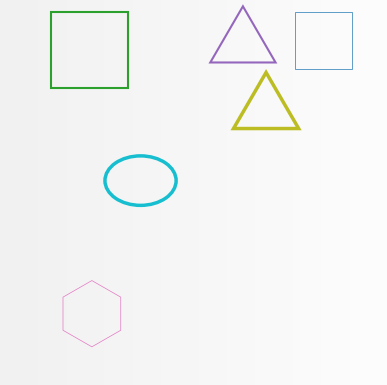[{"shape": "square", "thickness": 0.5, "radius": 0.37, "center": [0.835, 0.894]}, {"shape": "square", "thickness": 1.5, "radius": 0.49, "center": [0.231, 0.87]}, {"shape": "triangle", "thickness": 1.5, "radius": 0.49, "center": [0.627, 0.886]}, {"shape": "hexagon", "thickness": 0.5, "radius": 0.43, "center": [0.237, 0.185]}, {"shape": "triangle", "thickness": 2.5, "radius": 0.49, "center": [0.687, 0.715]}, {"shape": "oval", "thickness": 2.5, "radius": 0.46, "center": [0.363, 0.531]}]